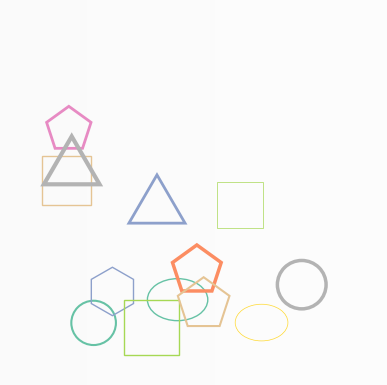[{"shape": "circle", "thickness": 1.5, "radius": 0.29, "center": [0.242, 0.161]}, {"shape": "oval", "thickness": 1, "radius": 0.39, "center": [0.458, 0.222]}, {"shape": "pentagon", "thickness": 2.5, "radius": 0.33, "center": [0.508, 0.298]}, {"shape": "triangle", "thickness": 2, "radius": 0.42, "center": [0.405, 0.462]}, {"shape": "hexagon", "thickness": 1, "radius": 0.31, "center": [0.29, 0.243]}, {"shape": "pentagon", "thickness": 2, "radius": 0.3, "center": [0.178, 0.664]}, {"shape": "square", "thickness": 0.5, "radius": 0.3, "center": [0.619, 0.467]}, {"shape": "square", "thickness": 1, "radius": 0.35, "center": [0.391, 0.149]}, {"shape": "oval", "thickness": 0.5, "radius": 0.34, "center": [0.675, 0.162]}, {"shape": "square", "thickness": 1, "radius": 0.32, "center": [0.171, 0.531]}, {"shape": "pentagon", "thickness": 1.5, "radius": 0.35, "center": [0.526, 0.21]}, {"shape": "triangle", "thickness": 3, "radius": 0.41, "center": [0.185, 0.563]}, {"shape": "circle", "thickness": 2.5, "radius": 0.31, "center": [0.779, 0.261]}]